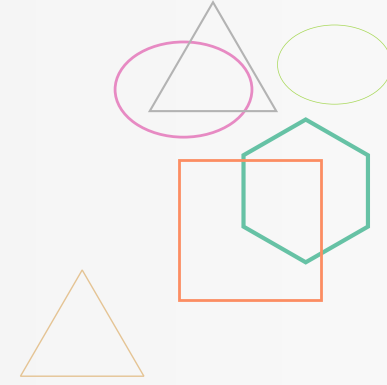[{"shape": "hexagon", "thickness": 3, "radius": 0.93, "center": [0.789, 0.504]}, {"shape": "square", "thickness": 2, "radius": 0.91, "center": [0.645, 0.402]}, {"shape": "oval", "thickness": 2, "radius": 0.88, "center": [0.474, 0.767]}, {"shape": "oval", "thickness": 0.5, "radius": 0.73, "center": [0.863, 0.832]}, {"shape": "triangle", "thickness": 1, "radius": 0.92, "center": [0.212, 0.115]}, {"shape": "triangle", "thickness": 1.5, "radius": 0.94, "center": [0.55, 0.806]}]